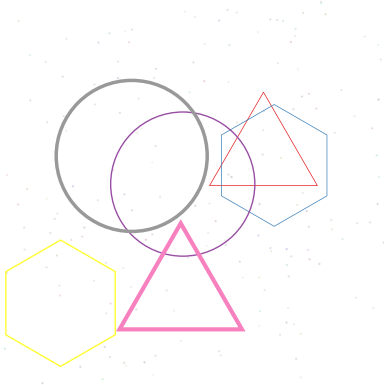[{"shape": "triangle", "thickness": 0.5, "radius": 0.81, "center": [0.684, 0.599]}, {"shape": "hexagon", "thickness": 0.5, "radius": 0.79, "center": [0.712, 0.57]}, {"shape": "circle", "thickness": 1, "radius": 0.94, "center": [0.475, 0.522]}, {"shape": "hexagon", "thickness": 1, "radius": 0.82, "center": [0.157, 0.212]}, {"shape": "triangle", "thickness": 3, "radius": 0.92, "center": [0.469, 0.236]}, {"shape": "circle", "thickness": 2.5, "radius": 0.98, "center": [0.342, 0.595]}]